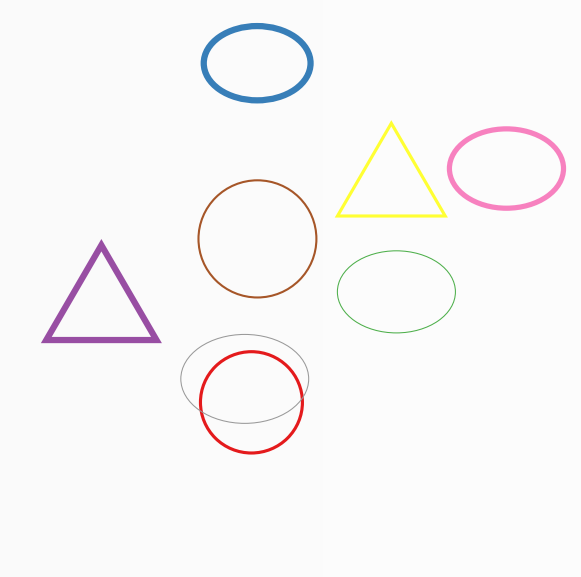[{"shape": "circle", "thickness": 1.5, "radius": 0.44, "center": [0.433, 0.302]}, {"shape": "oval", "thickness": 3, "radius": 0.46, "center": [0.442, 0.89]}, {"shape": "oval", "thickness": 0.5, "radius": 0.51, "center": [0.682, 0.494]}, {"shape": "triangle", "thickness": 3, "radius": 0.55, "center": [0.174, 0.465]}, {"shape": "triangle", "thickness": 1.5, "radius": 0.54, "center": [0.673, 0.679]}, {"shape": "circle", "thickness": 1, "radius": 0.51, "center": [0.443, 0.585]}, {"shape": "oval", "thickness": 2.5, "radius": 0.49, "center": [0.871, 0.707]}, {"shape": "oval", "thickness": 0.5, "radius": 0.55, "center": [0.421, 0.343]}]